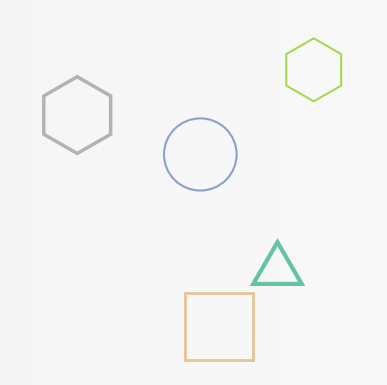[{"shape": "triangle", "thickness": 3, "radius": 0.36, "center": [0.716, 0.299]}, {"shape": "circle", "thickness": 1.5, "radius": 0.47, "center": [0.517, 0.599]}, {"shape": "hexagon", "thickness": 1.5, "radius": 0.41, "center": [0.81, 0.819]}, {"shape": "square", "thickness": 2, "radius": 0.44, "center": [0.565, 0.152]}, {"shape": "hexagon", "thickness": 2.5, "radius": 0.5, "center": [0.199, 0.701]}]